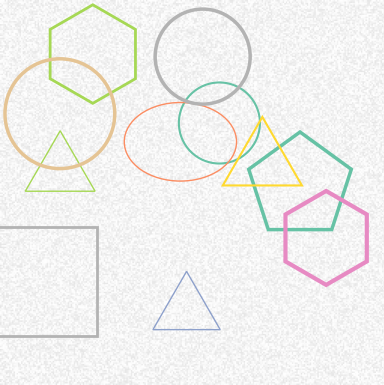[{"shape": "pentagon", "thickness": 2.5, "radius": 0.7, "center": [0.779, 0.517]}, {"shape": "circle", "thickness": 1.5, "radius": 0.53, "center": [0.57, 0.681]}, {"shape": "oval", "thickness": 1, "radius": 0.73, "center": [0.469, 0.632]}, {"shape": "triangle", "thickness": 1, "radius": 0.5, "center": [0.485, 0.194]}, {"shape": "hexagon", "thickness": 3, "radius": 0.61, "center": [0.847, 0.382]}, {"shape": "hexagon", "thickness": 2, "radius": 0.64, "center": [0.241, 0.86]}, {"shape": "triangle", "thickness": 1, "radius": 0.52, "center": [0.156, 0.556]}, {"shape": "triangle", "thickness": 1.5, "radius": 0.59, "center": [0.681, 0.578]}, {"shape": "circle", "thickness": 2.5, "radius": 0.71, "center": [0.155, 0.705]}, {"shape": "square", "thickness": 2, "radius": 0.7, "center": [0.112, 0.269]}, {"shape": "circle", "thickness": 2.5, "radius": 0.62, "center": [0.526, 0.853]}]